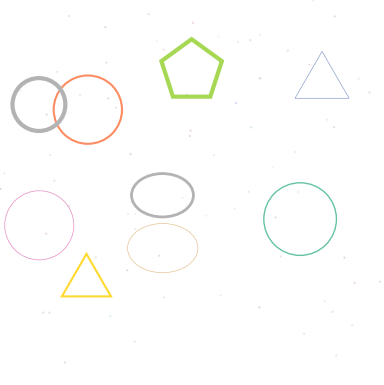[{"shape": "circle", "thickness": 1, "radius": 0.47, "center": [0.78, 0.431]}, {"shape": "circle", "thickness": 1.5, "radius": 0.44, "center": [0.228, 0.715]}, {"shape": "triangle", "thickness": 0.5, "radius": 0.41, "center": [0.836, 0.785]}, {"shape": "circle", "thickness": 0.5, "radius": 0.45, "center": [0.102, 0.415]}, {"shape": "pentagon", "thickness": 3, "radius": 0.41, "center": [0.498, 0.816]}, {"shape": "triangle", "thickness": 1.5, "radius": 0.37, "center": [0.225, 0.267]}, {"shape": "oval", "thickness": 0.5, "radius": 0.46, "center": [0.423, 0.356]}, {"shape": "oval", "thickness": 2, "radius": 0.4, "center": [0.422, 0.493]}, {"shape": "circle", "thickness": 3, "radius": 0.34, "center": [0.101, 0.728]}]